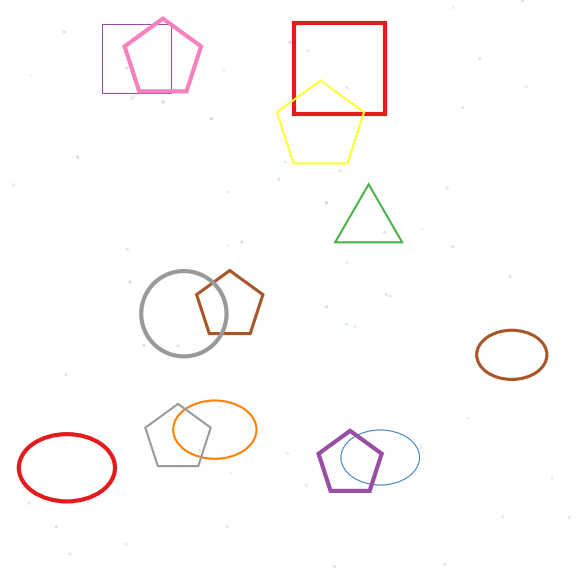[{"shape": "square", "thickness": 2, "radius": 0.39, "center": [0.588, 0.88]}, {"shape": "oval", "thickness": 2, "radius": 0.42, "center": [0.116, 0.189]}, {"shape": "oval", "thickness": 0.5, "radius": 0.34, "center": [0.658, 0.207]}, {"shape": "triangle", "thickness": 1, "radius": 0.33, "center": [0.638, 0.613]}, {"shape": "pentagon", "thickness": 2, "radius": 0.29, "center": [0.606, 0.196]}, {"shape": "square", "thickness": 0.5, "radius": 0.3, "center": [0.236, 0.898]}, {"shape": "oval", "thickness": 1, "radius": 0.36, "center": [0.372, 0.255]}, {"shape": "pentagon", "thickness": 1, "radius": 0.4, "center": [0.555, 0.78]}, {"shape": "pentagon", "thickness": 1.5, "radius": 0.3, "center": [0.398, 0.47]}, {"shape": "oval", "thickness": 1.5, "radius": 0.3, "center": [0.886, 0.385]}, {"shape": "pentagon", "thickness": 2, "radius": 0.35, "center": [0.282, 0.897]}, {"shape": "pentagon", "thickness": 1, "radius": 0.3, "center": [0.308, 0.24]}, {"shape": "circle", "thickness": 2, "radius": 0.37, "center": [0.318, 0.456]}]